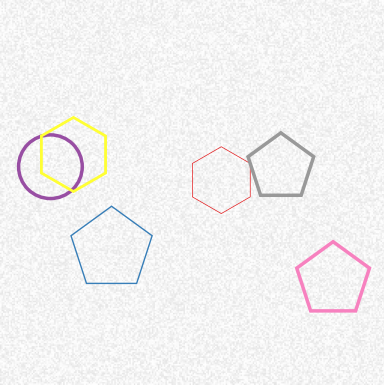[{"shape": "hexagon", "thickness": 0.5, "radius": 0.43, "center": [0.575, 0.532]}, {"shape": "pentagon", "thickness": 1, "radius": 0.55, "center": [0.29, 0.354]}, {"shape": "circle", "thickness": 2.5, "radius": 0.41, "center": [0.131, 0.567]}, {"shape": "hexagon", "thickness": 2, "radius": 0.48, "center": [0.191, 0.599]}, {"shape": "pentagon", "thickness": 2.5, "radius": 0.5, "center": [0.865, 0.273]}, {"shape": "pentagon", "thickness": 2.5, "radius": 0.45, "center": [0.73, 0.565]}]